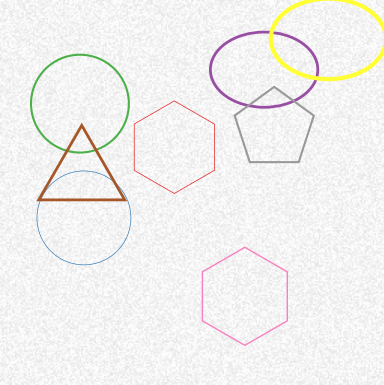[{"shape": "hexagon", "thickness": 0.5, "radius": 0.6, "center": [0.453, 0.618]}, {"shape": "circle", "thickness": 0.5, "radius": 0.61, "center": [0.218, 0.434]}, {"shape": "circle", "thickness": 1.5, "radius": 0.64, "center": [0.208, 0.731]}, {"shape": "oval", "thickness": 2, "radius": 0.7, "center": [0.686, 0.819]}, {"shape": "oval", "thickness": 3, "radius": 0.75, "center": [0.853, 0.899]}, {"shape": "triangle", "thickness": 2, "radius": 0.65, "center": [0.212, 0.545]}, {"shape": "hexagon", "thickness": 1, "radius": 0.64, "center": [0.636, 0.23]}, {"shape": "pentagon", "thickness": 1.5, "radius": 0.54, "center": [0.712, 0.666]}]